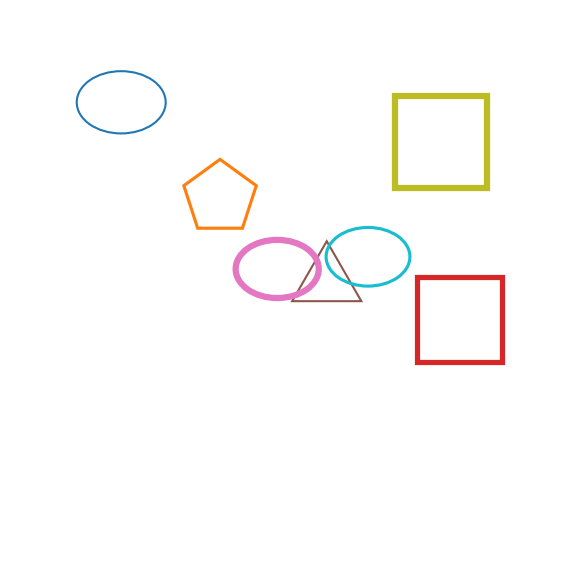[{"shape": "oval", "thickness": 1, "radius": 0.39, "center": [0.21, 0.822]}, {"shape": "pentagon", "thickness": 1.5, "radius": 0.33, "center": [0.381, 0.657]}, {"shape": "square", "thickness": 2.5, "radius": 0.37, "center": [0.796, 0.446]}, {"shape": "triangle", "thickness": 1, "radius": 0.35, "center": [0.566, 0.512]}, {"shape": "oval", "thickness": 3, "radius": 0.36, "center": [0.48, 0.533]}, {"shape": "square", "thickness": 3, "radius": 0.4, "center": [0.763, 0.753]}, {"shape": "oval", "thickness": 1.5, "radius": 0.36, "center": [0.637, 0.555]}]